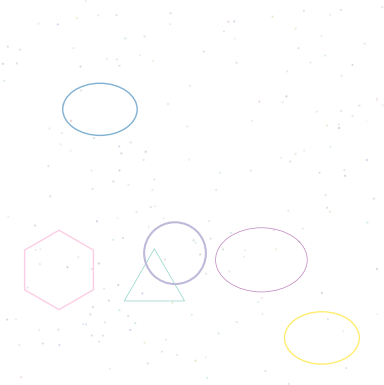[{"shape": "triangle", "thickness": 0.5, "radius": 0.45, "center": [0.401, 0.263]}, {"shape": "circle", "thickness": 1.5, "radius": 0.4, "center": [0.455, 0.342]}, {"shape": "oval", "thickness": 1, "radius": 0.48, "center": [0.26, 0.716]}, {"shape": "hexagon", "thickness": 1, "radius": 0.52, "center": [0.153, 0.299]}, {"shape": "oval", "thickness": 0.5, "radius": 0.6, "center": [0.679, 0.325]}, {"shape": "oval", "thickness": 1, "radius": 0.49, "center": [0.836, 0.122]}]